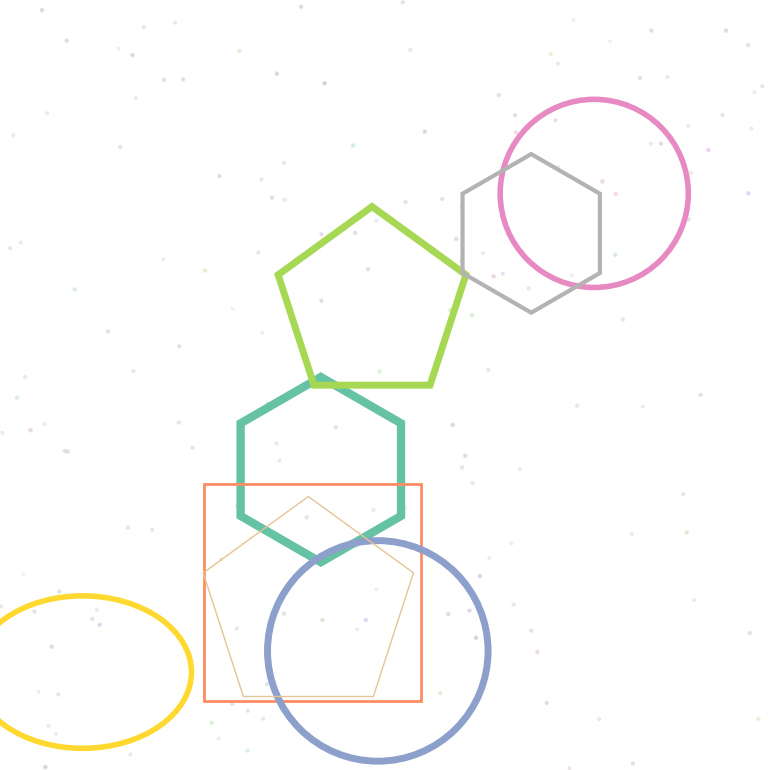[{"shape": "hexagon", "thickness": 3, "radius": 0.6, "center": [0.417, 0.39]}, {"shape": "square", "thickness": 1, "radius": 0.7, "center": [0.406, 0.23]}, {"shape": "circle", "thickness": 2.5, "radius": 0.72, "center": [0.491, 0.155]}, {"shape": "circle", "thickness": 2, "radius": 0.61, "center": [0.772, 0.749]}, {"shape": "pentagon", "thickness": 2.5, "radius": 0.64, "center": [0.483, 0.603]}, {"shape": "oval", "thickness": 2, "radius": 0.71, "center": [0.107, 0.127]}, {"shape": "pentagon", "thickness": 0.5, "radius": 0.72, "center": [0.4, 0.212]}, {"shape": "hexagon", "thickness": 1.5, "radius": 0.51, "center": [0.69, 0.697]}]